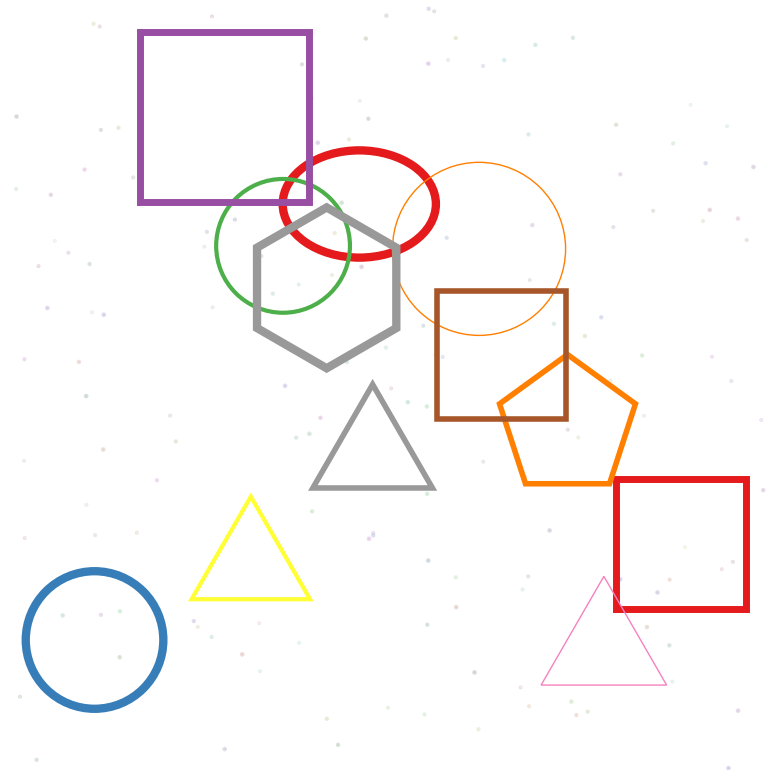[{"shape": "square", "thickness": 2.5, "radius": 0.42, "center": [0.884, 0.294]}, {"shape": "oval", "thickness": 3, "radius": 0.5, "center": [0.467, 0.735]}, {"shape": "circle", "thickness": 3, "radius": 0.45, "center": [0.123, 0.169]}, {"shape": "circle", "thickness": 1.5, "radius": 0.43, "center": [0.368, 0.681]}, {"shape": "square", "thickness": 2.5, "radius": 0.55, "center": [0.292, 0.848]}, {"shape": "circle", "thickness": 0.5, "radius": 0.56, "center": [0.622, 0.677]}, {"shape": "pentagon", "thickness": 2, "radius": 0.46, "center": [0.737, 0.447]}, {"shape": "triangle", "thickness": 1.5, "radius": 0.44, "center": [0.326, 0.266]}, {"shape": "square", "thickness": 2, "radius": 0.42, "center": [0.651, 0.539]}, {"shape": "triangle", "thickness": 0.5, "radius": 0.47, "center": [0.784, 0.157]}, {"shape": "triangle", "thickness": 2, "radius": 0.45, "center": [0.484, 0.411]}, {"shape": "hexagon", "thickness": 3, "radius": 0.52, "center": [0.424, 0.626]}]